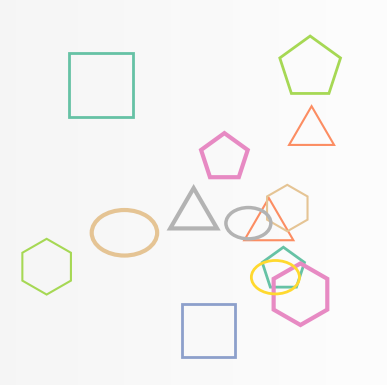[{"shape": "square", "thickness": 2, "radius": 0.41, "center": [0.261, 0.779]}, {"shape": "pentagon", "thickness": 2, "radius": 0.29, "center": [0.731, 0.301]}, {"shape": "triangle", "thickness": 1.5, "radius": 0.34, "center": [0.804, 0.657]}, {"shape": "triangle", "thickness": 1.5, "radius": 0.37, "center": [0.694, 0.413]}, {"shape": "square", "thickness": 2, "radius": 0.34, "center": [0.537, 0.141]}, {"shape": "pentagon", "thickness": 3, "radius": 0.32, "center": [0.579, 0.591]}, {"shape": "hexagon", "thickness": 3, "radius": 0.4, "center": [0.775, 0.236]}, {"shape": "hexagon", "thickness": 1.5, "radius": 0.36, "center": [0.12, 0.307]}, {"shape": "pentagon", "thickness": 2, "radius": 0.41, "center": [0.8, 0.824]}, {"shape": "oval", "thickness": 2, "radius": 0.31, "center": [0.711, 0.28]}, {"shape": "hexagon", "thickness": 1.5, "radius": 0.3, "center": [0.741, 0.46]}, {"shape": "oval", "thickness": 3, "radius": 0.42, "center": [0.321, 0.395]}, {"shape": "triangle", "thickness": 3, "radius": 0.35, "center": [0.5, 0.442]}, {"shape": "oval", "thickness": 2.5, "radius": 0.29, "center": [0.641, 0.42]}]